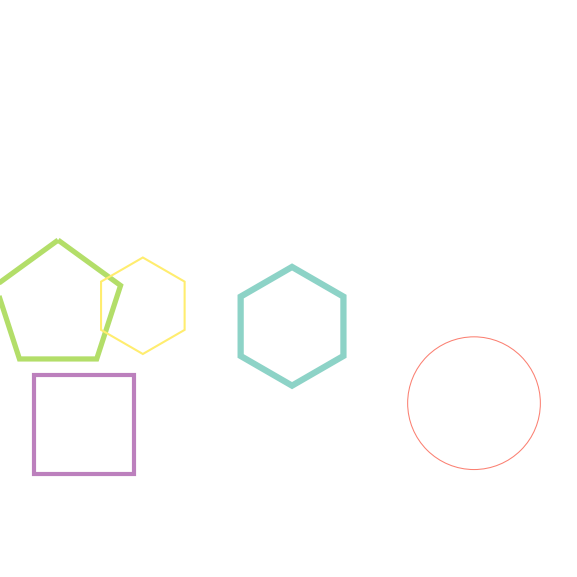[{"shape": "hexagon", "thickness": 3, "radius": 0.51, "center": [0.506, 0.434]}, {"shape": "circle", "thickness": 0.5, "radius": 0.57, "center": [0.821, 0.301]}, {"shape": "pentagon", "thickness": 2.5, "radius": 0.57, "center": [0.101, 0.47]}, {"shape": "square", "thickness": 2, "radius": 0.43, "center": [0.146, 0.264]}, {"shape": "hexagon", "thickness": 1, "radius": 0.42, "center": [0.247, 0.47]}]